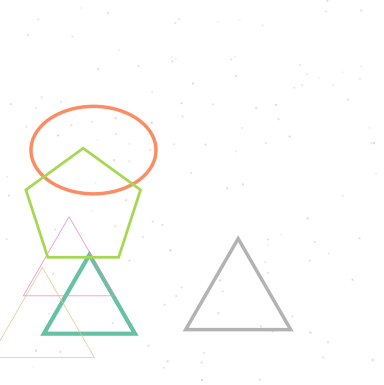[{"shape": "triangle", "thickness": 3, "radius": 0.68, "center": [0.232, 0.202]}, {"shape": "oval", "thickness": 2.5, "radius": 0.81, "center": [0.243, 0.61]}, {"shape": "triangle", "thickness": 0.5, "radius": 0.69, "center": [0.179, 0.3]}, {"shape": "pentagon", "thickness": 2, "radius": 0.78, "center": [0.216, 0.458]}, {"shape": "triangle", "thickness": 0.5, "radius": 0.78, "center": [0.11, 0.149]}, {"shape": "triangle", "thickness": 2.5, "radius": 0.79, "center": [0.619, 0.223]}]